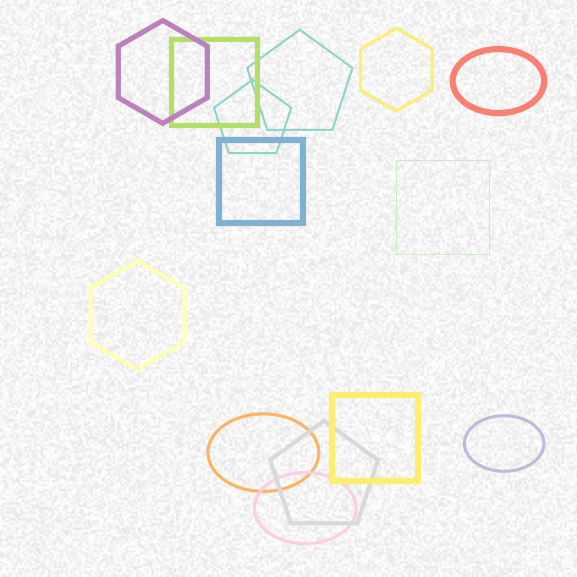[{"shape": "pentagon", "thickness": 1, "radius": 0.48, "center": [0.519, 0.852]}, {"shape": "pentagon", "thickness": 1, "radius": 0.35, "center": [0.437, 0.791]}, {"shape": "hexagon", "thickness": 2, "radius": 0.47, "center": [0.238, 0.454]}, {"shape": "oval", "thickness": 1.5, "radius": 0.34, "center": [0.873, 0.231]}, {"shape": "oval", "thickness": 3, "radius": 0.4, "center": [0.863, 0.859]}, {"shape": "square", "thickness": 3, "radius": 0.36, "center": [0.452, 0.685]}, {"shape": "oval", "thickness": 1.5, "radius": 0.48, "center": [0.456, 0.215]}, {"shape": "square", "thickness": 2.5, "radius": 0.37, "center": [0.371, 0.858]}, {"shape": "oval", "thickness": 1.5, "radius": 0.44, "center": [0.529, 0.119]}, {"shape": "pentagon", "thickness": 2, "radius": 0.49, "center": [0.561, 0.172]}, {"shape": "hexagon", "thickness": 2.5, "radius": 0.44, "center": [0.282, 0.875]}, {"shape": "square", "thickness": 0.5, "radius": 0.41, "center": [0.766, 0.641]}, {"shape": "square", "thickness": 3, "radius": 0.37, "center": [0.649, 0.24]}, {"shape": "hexagon", "thickness": 1.5, "radius": 0.36, "center": [0.686, 0.879]}]